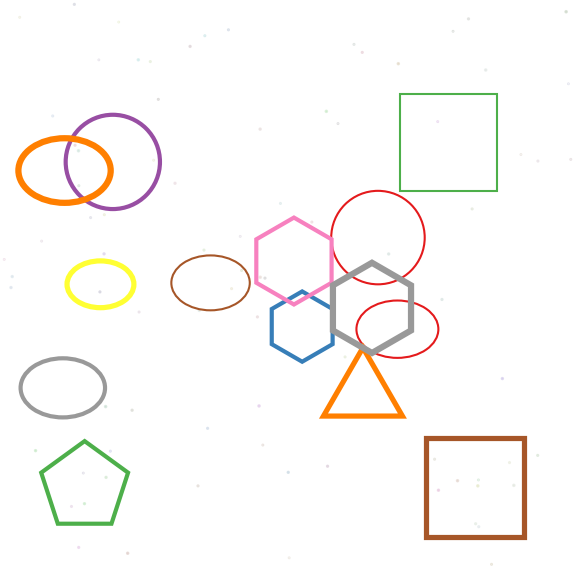[{"shape": "oval", "thickness": 1, "radius": 0.35, "center": [0.688, 0.429]}, {"shape": "circle", "thickness": 1, "radius": 0.4, "center": [0.654, 0.588]}, {"shape": "hexagon", "thickness": 2, "radius": 0.3, "center": [0.523, 0.434]}, {"shape": "pentagon", "thickness": 2, "radius": 0.4, "center": [0.147, 0.156]}, {"shape": "square", "thickness": 1, "radius": 0.42, "center": [0.777, 0.752]}, {"shape": "circle", "thickness": 2, "radius": 0.41, "center": [0.195, 0.719]}, {"shape": "triangle", "thickness": 2.5, "radius": 0.39, "center": [0.628, 0.318]}, {"shape": "oval", "thickness": 3, "radius": 0.4, "center": [0.112, 0.704]}, {"shape": "oval", "thickness": 2.5, "radius": 0.29, "center": [0.174, 0.507]}, {"shape": "square", "thickness": 2.5, "radius": 0.43, "center": [0.822, 0.155]}, {"shape": "oval", "thickness": 1, "radius": 0.34, "center": [0.365, 0.509]}, {"shape": "hexagon", "thickness": 2, "radius": 0.38, "center": [0.509, 0.547]}, {"shape": "oval", "thickness": 2, "radius": 0.37, "center": [0.109, 0.328]}, {"shape": "hexagon", "thickness": 3, "radius": 0.39, "center": [0.644, 0.466]}]